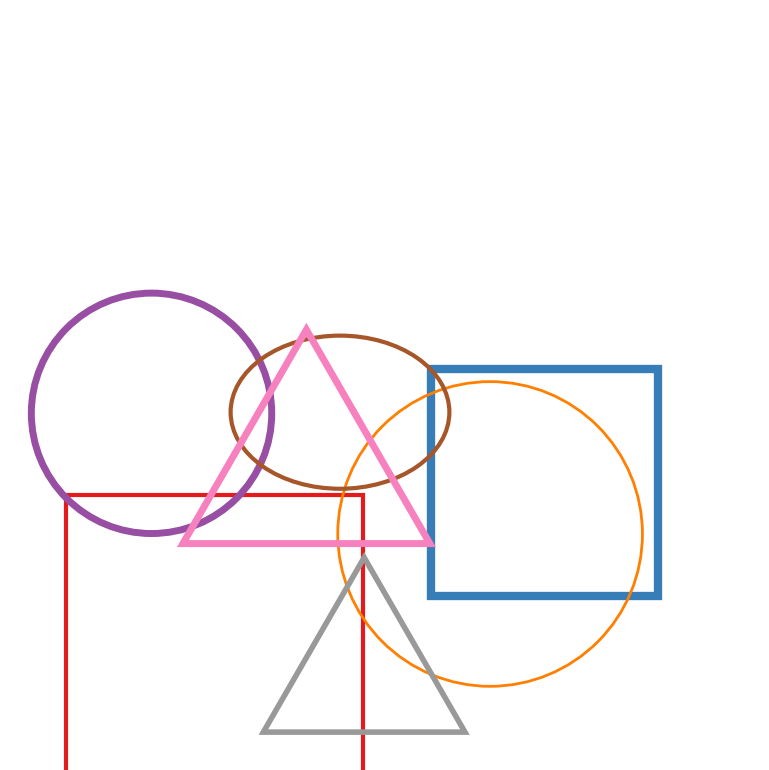[{"shape": "square", "thickness": 1.5, "radius": 0.96, "center": [0.278, 0.164]}, {"shape": "square", "thickness": 3, "radius": 0.74, "center": [0.707, 0.373]}, {"shape": "circle", "thickness": 2.5, "radius": 0.78, "center": [0.197, 0.463]}, {"shape": "circle", "thickness": 1, "radius": 0.99, "center": [0.636, 0.307]}, {"shape": "oval", "thickness": 1.5, "radius": 0.71, "center": [0.442, 0.465]}, {"shape": "triangle", "thickness": 2.5, "radius": 0.93, "center": [0.398, 0.387]}, {"shape": "triangle", "thickness": 2, "radius": 0.76, "center": [0.473, 0.125]}]